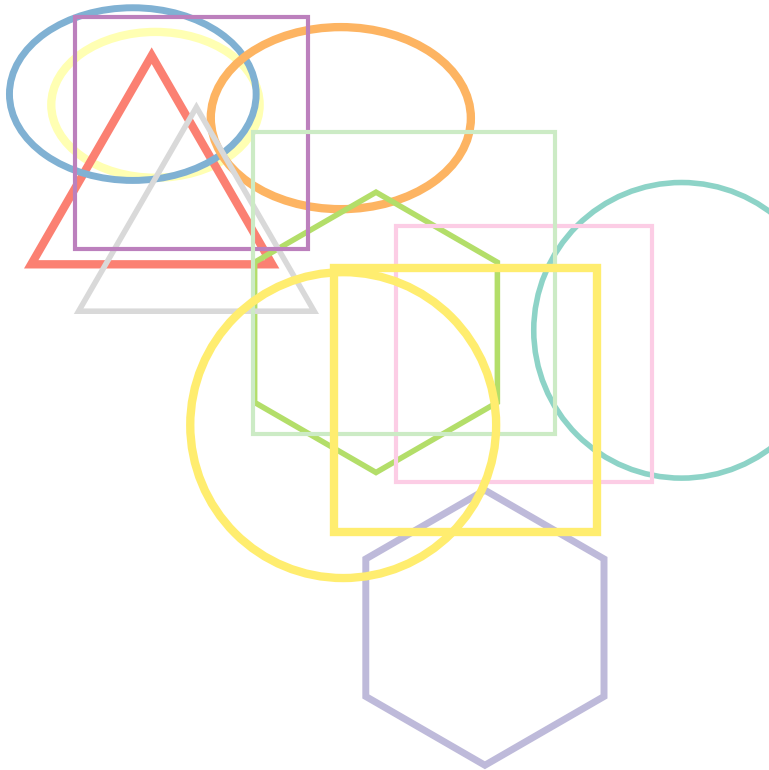[{"shape": "circle", "thickness": 2, "radius": 0.96, "center": [0.885, 0.571]}, {"shape": "oval", "thickness": 3, "radius": 0.68, "center": [0.202, 0.864]}, {"shape": "hexagon", "thickness": 2.5, "radius": 0.89, "center": [0.63, 0.185]}, {"shape": "triangle", "thickness": 3, "radius": 0.9, "center": [0.197, 0.747]}, {"shape": "oval", "thickness": 2.5, "radius": 0.8, "center": [0.172, 0.878]}, {"shape": "oval", "thickness": 3, "radius": 0.84, "center": [0.443, 0.847]}, {"shape": "hexagon", "thickness": 2, "radius": 0.91, "center": [0.488, 0.568]}, {"shape": "square", "thickness": 1.5, "radius": 0.83, "center": [0.68, 0.541]}, {"shape": "triangle", "thickness": 2, "radius": 0.88, "center": [0.255, 0.684]}, {"shape": "square", "thickness": 1.5, "radius": 0.75, "center": [0.249, 0.827]}, {"shape": "square", "thickness": 1.5, "radius": 0.98, "center": [0.525, 0.632]}, {"shape": "circle", "thickness": 3, "radius": 0.99, "center": [0.446, 0.448]}, {"shape": "square", "thickness": 3, "radius": 0.86, "center": [0.605, 0.48]}]